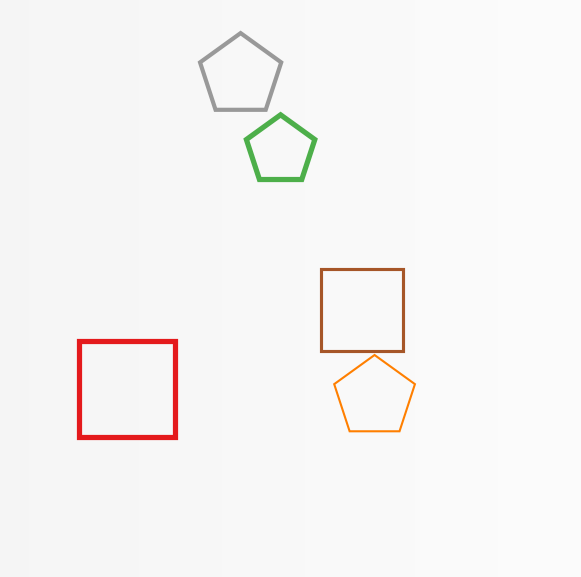[{"shape": "square", "thickness": 2.5, "radius": 0.41, "center": [0.218, 0.326]}, {"shape": "pentagon", "thickness": 2.5, "radius": 0.31, "center": [0.483, 0.738]}, {"shape": "pentagon", "thickness": 1, "radius": 0.37, "center": [0.644, 0.311]}, {"shape": "square", "thickness": 1.5, "radius": 0.35, "center": [0.622, 0.462]}, {"shape": "pentagon", "thickness": 2, "radius": 0.37, "center": [0.414, 0.868]}]